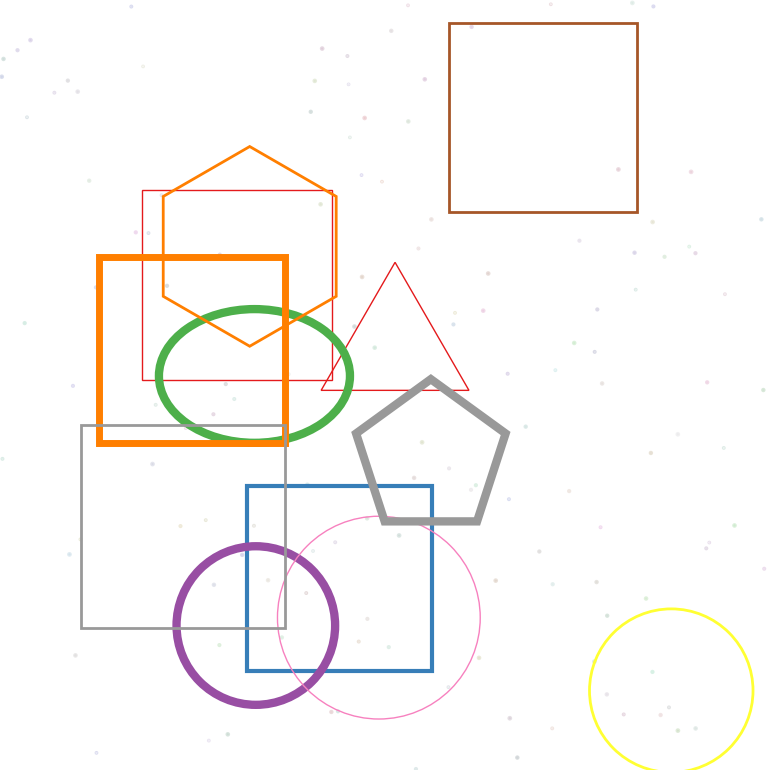[{"shape": "square", "thickness": 0.5, "radius": 0.62, "center": [0.308, 0.63]}, {"shape": "triangle", "thickness": 0.5, "radius": 0.55, "center": [0.513, 0.548]}, {"shape": "square", "thickness": 1.5, "radius": 0.6, "center": [0.441, 0.249]}, {"shape": "oval", "thickness": 3, "radius": 0.62, "center": [0.33, 0.512]}, {"shape": "circle", "thickness": 3, "radius": 0.51, "center": [0.332, 0.188]}, {"shape": "hexagon", "thickness": 1, "radius": 0.65, "center": [0.324, 0.68]}, {"shape": "square", "thickness": 2.5, "radius": 0.6, "center": [0.25, 0.546]}, {"shape": "circle", "thickness": 1, "radius": 0.53, "center": [0.872, 0.103]}, {"shape": "square", "thickness": 1, "radius": 0.61, "center": [0.705, 0.847]}, {"shape": "circle", "thickness": 0.5, "radius": 0.66, "center": [0.492, 0.198]}, {"shape": "pentagon", "thickness": 3, "radius": 0.51, "center": [0.56, 0.405]}, {"shape": "square", "thickness": 1, "radius": 0.66, "center": [0.238, 0.316]}]